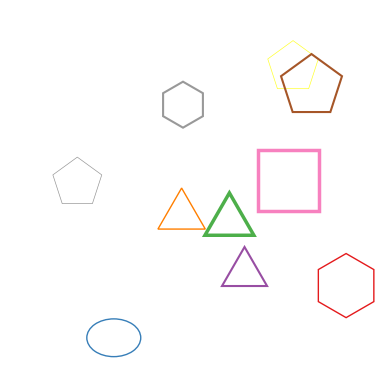[{"shape": "hexagon", "thickness": 1, "radius": 0.42, "center": [0.899, 0.258]}, {"shape": "oval", "thickness": 1, "radius": 0.35, "center": [0.296, 0.123]}, {"shape": "triangle", "thickness": 2.5, "radius": 0.37, "center": [0.596, 0.426]}, {"shape": "triangle", "thickness": 1.5, "radius": 0.34, "center": [0.635, 0.291]}, {"shape": "triangle", "thickness": 1, "radius": 0.36, "center": [0.472, 0.441]}, {"shape": "pentagon", "thickness": 0.5, "radius": 0.35, "center": [0.761, 0.826]}, {"shape": "pentagon", "thickness": 1.5, "radius": 0.42, "center": [0.809, 0.776]}, {"shape": "square", "thickness": 2.5, "radius": 0.4, "center": [0.748, 0.531]}, {"shape": "pentagon", "thickness": 0.5, "radius": 0.33, "center": [0.201, 0.525]}, {"shape": "hexagon", "thickness": 1.5, "radius": 0.3, "center": [0.475, 0.728]}]